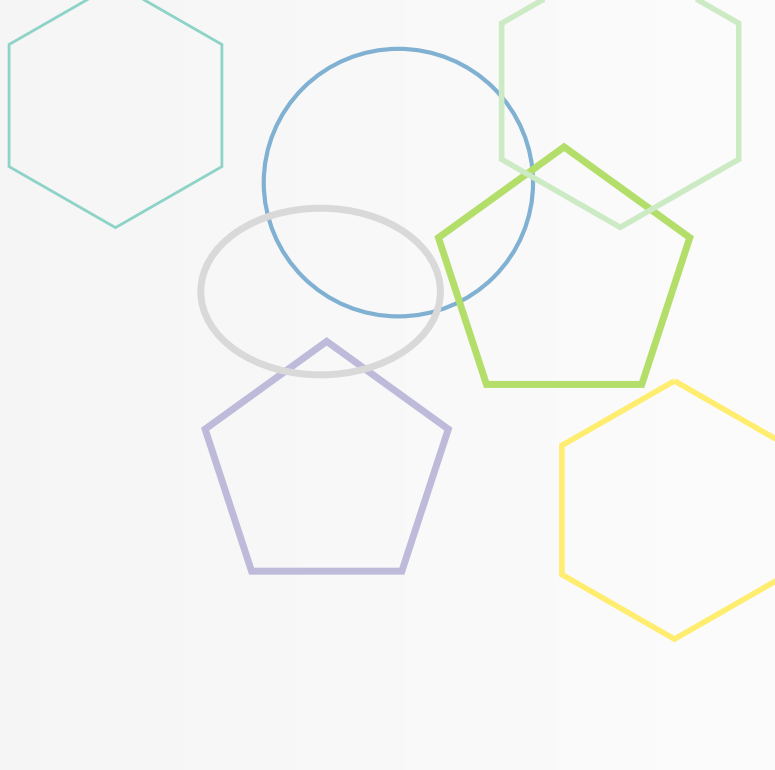[{"shape": "hexagon", "thickness": 1, "radius": 0.79, "center": [0.149, 0.863]}, {"shape": "pentagon", "thickness": 2.5, "radius": 0.82, "center": [0.422, 0.392]}, {"shape": "circle", "thickness": 1.5, "radius": 0.87, "center": [0.514, 0.763]}, {"shape": "pentagon", "thickness": 2.5, "radius": 0.85, "center": [0.728, 0.639]}, {"shape": "oval", "thickness": 2.5, "radius": 0.77, "center": [0.414, 0.621]}, {"shape": "hexagon", "thickness": 2, "radius": 0.88, "center": [0.8, 0.881]}, {"shape": "hexagon", "thickness": 2, "radius": 0.84, "center": [0.87, 0.338]}]